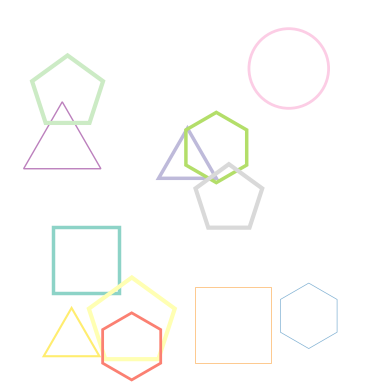[{"shape": "square", "thickness": 2.5, "radius": 0.43, "center": [0.223, 0.325]}, {"shape": "pentagon", "thickness": 3, "radius": 0.59, "center": [0.342, 0.162]}, {"shape": "triangle", "thickness": 2.5, "radius": 0.43, "center": [0.487, 0.58]}, {"shape": "hexagon", "thickness": 2, "radius": 0.44, "center": [0.342, 0.1]}, {"shape": "hexagon", "thickness": 0.5, "radius": 0.43, "center": [0.802, 0.18]}, {"shape": "square", "thickness": 0.5, "radius": 0.49, "center": [0.605, 0.156]}, {"shape": "hexagon", "thickness": 2.5, "radius": 0.46, "center": [0.562, 0.617]}, {"shape": "circle", "thickness": 2, "radius": 0.52, "center": [0.75, 0.822]}, {"shape": "pentagon", "thickness": 3, "radius": 0.46, "center": [0.594, 0.482]}, {"shape": "triangle", "thickness": 1, "radius": 0.58, "center": [0.162, 0.62]}, {"shape": "pentagon", "thickness": 3, "radius": 0.48, "center": [0.175, 0.759]}, {"shape": "triangle", "thickness": 1.5, "radius": 0.42, "center": [0.186, 0.117]}]